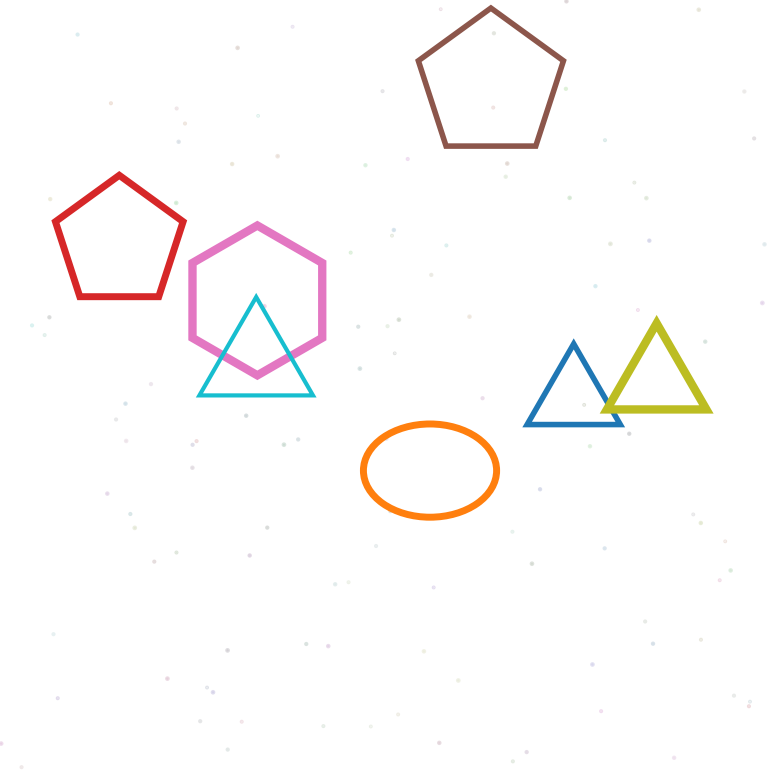[{"shape": "triangle", "thickness": 2, "radius": 0.35, "center": [0.745, 0.484]}, {"shape": "oval", "thickness": 2.5, "radius": 0.43, "center": [0.558, 0.389]}, {"shape": "pentagon", "thickness": 2.5, "radius": 0.44, "center": [0.155, 0.685]}, {"shape": "pentagon", "thickness": 2, "radius": 0.5, "center": [0.638, 0.89]}, {"shape": "hexagon", "thickness": 3, "radius": 0.49, "center": [0.334, 0.61]}, {"shape": "triangle", "thickness": 3, "radius": 0.37, "center": [0.853, 0.506]}, {"shape": "triangle", "thickness": 1.5, "radius": 0.43, "center": [0.333, 0.529]}]